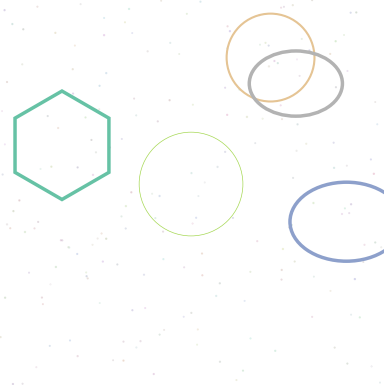[{"shape": "hexagon", "thickness": 2.5, "radius": 0.7, "center": [0.161, 0.623]}, {"shape": "oval", "thickness": 2.5, "radius": 0.73, "center": [0.9, 0.424]}, {"shape": "circle", "thickness": 0.5, "radius": 0.67, "center": [0.496, 0.522]}, {"shape": "circle", "thickness": 1.5, "radius": 0.57, "center": [0.703, 0.85]}, {"shape": "oval", "thickness": 2.5, "radius": 0.6, "center": [0.768, 0.783]}]